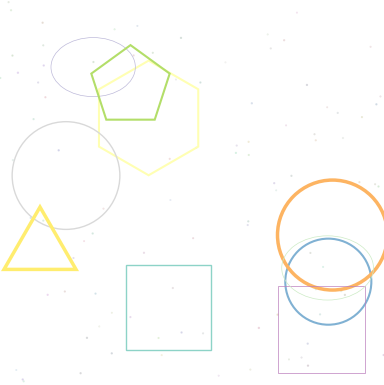[{"shape": "square", "thickness": 1, "radius": 0.55, "center": [0.438, 0.201]}, {"shape": "hexagon", "thickness": 1.5, "radius": 0.74, "center": [0.386, 0.694]}, {"shape": "oval", "thickness": 0.5, "radius": 0.55, "center": [0.242, 0.826]}, {"shape": "circle", "thickness": 1.5, "radius": 0.56, "center": [0.853, 0.268]}, {"shape": "circle", "thickness": 2.5, "radius": 0.71, "center": [0.864, 0.389]}, {"shape": "pentagon", "thickness": 1.5, "radius": 0.54, "center": [0.339, 0.776]}, {"shape": "circle", "thickness": 1, "radius": 0.7, "center": [0.171, 0.544]}, {"shape": "square", "thickness": 0.5, "radius": 0.57, "center": [0.835, 0.144]}, {"shape": "oval", "thickness": 0.5, "radius": 0.6, "center": [0.851, 0.304]}, {"shape": "triangle", "thickness": 2.5, "radius": 0.54, "center": [0.104, 0.354]}]